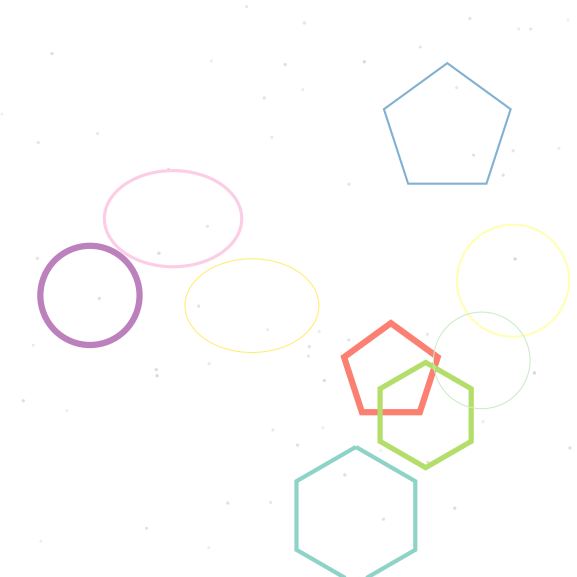[{"shape": "hexagon", "thickness": 2, "radius": 0.59, "center": [0.616, 0.106]}, {"shape": "circle", "thickness": 1, "radius": 0.48, "center": [0.888, 0.513]}, {"shape": "pentagon", "thickness": 3, "radius": 0.43, "center": [0.677, 0.354]}, {"shape": "pentagon", "thickness": 1, "radius": 0.58, "center": [0.775, 0.774]}, {"shape": "hexagon", "thickness": 2.5, "radius": 0.46, "center": [0.737, 0.28]}, {"shape": "oval", "thickness": 1.5, "radius": 0.59, "center": [0.3, 0.62]}, {"shape": "circle", "thickness": 3, "radius": 0.43, "center": [0.156, 0.488]}, {"shape": "circle", "thickness": 0.5, "radius": 0.42, "center": [0.834, 0.375]}, {"shape": "oval", "thickness": 0.5, "radius": 0.58, "center": [0.436, 0.47]}]